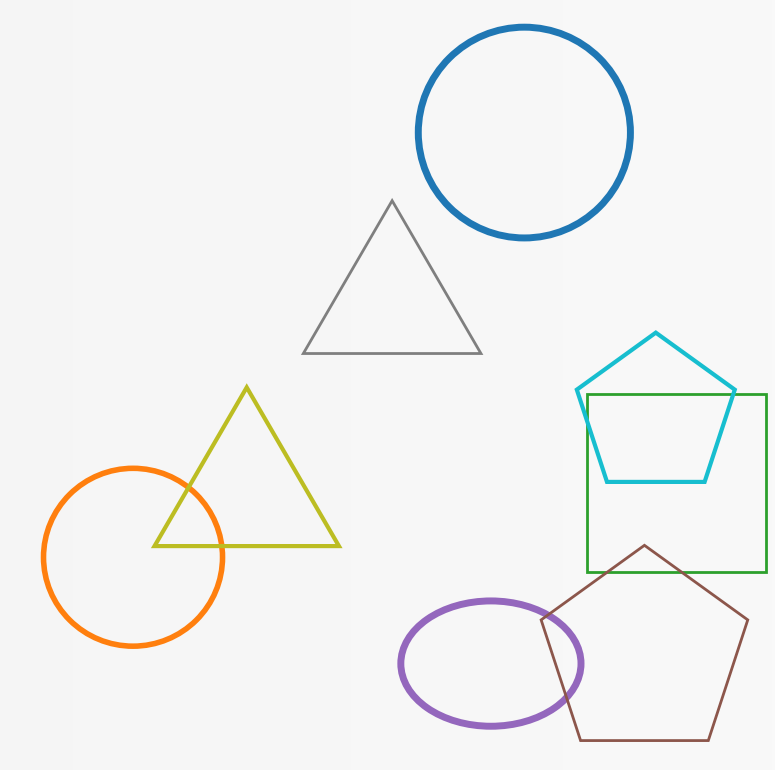[{"shape": "circle", "thickness": 2.5, "radius": 0.68, "center": [0.677, 0.828]}, {"shape": "circle", "thickness": 2, "radius": 0.58, "center": [0.172, 0.276]}, {"shape": "square", "thickness": 1, "radius": 0.58, "center": [0.873, 0.373]}, {"shape": "oval", "thickness": 2.5, "radius": 0.58, "center": [0.633, 0.138]}, {"shape": "pentagon", "thickness": 1, "radius": 0.7, "center": [0.832, 0.152]}, {"shape": "triangle", "thickness": 1, "radius": 0.66, "center": [0.506, 0.607]}, {"shape": "triangle", "thickness": 1.5, "radius": 0.69, "center": [0.318, 0.359]}, {"shape": "pentagon", "thickness": 1.5, "radius": 0.54, "center": [0.846, 0.461]}]